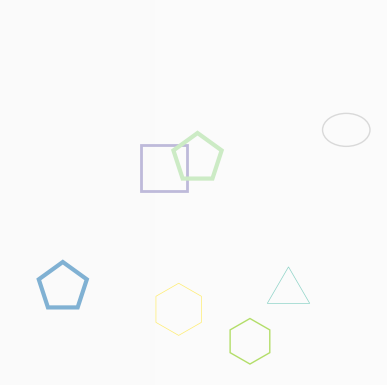[{"shape": "triangle", "thickness": 0.5, "radius": 0.32, "center": [0.745, 0.244]}, {"shape": "square", "thickness": 2, "radius": 0.3, "center": [0.423, 0.564]}, {"shape": "pentagon", "thickness": 3, "radius": 0.33, "center": [0.162, 0.254]}, {"shape": "hexagon", "thickness": 1, "radius": 0.3, "center": [0.645, 0.114]}, {"shape": "oval", "thickness": 1, "radius": 0.31, "center": [0.894, 0.663]}, {"shape": "pentagon", "thickness": 3, "radius": 0.33, "center": [0.51, 0.589]}, {"shape": "hexagon", "thickness": 0.5, "radius": 0.34, "center": [0.461, 0.197]}]